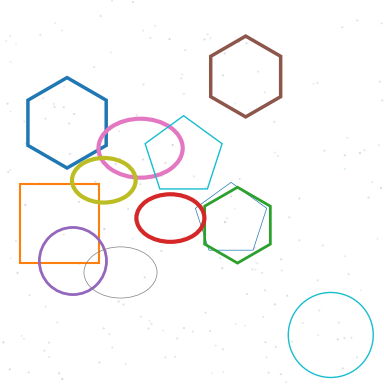[{"shape": "hexagon", "thickness": 2.5, "radius": 0.59, "center": [0.174, 0.681]}, {"shape": "pentagon", "thickness": 0.5, "radius": 0.49, "center": [0.6, 0.429]}, {"shape": "square", "thickness": 1.5, "radius": 0.51, "center": [0.153, 0.419]}, {"shape": "hexagon", "thickness": 2, "radius": 0.49, "center": [0.617, 0.415]}, {"shape": "oval", "thickness": 3, "radius": 0.44, "center": [0.443, 0.434]}, {"shape": "circle", "thickness": 2, "radius": 0.44, "center": [0.189, 0.322]}, {"shape": "hexagon", "thickness": 2.5, "radius": 0.52, "center": [0.638, 0.801]}, {"shape": "oval", "thickness": 3, "radius": 0.55, "center": [0.365, 0.615]}, {"shape": "oval", "thickness": 0.5, "radius": 0.47, "center": [0.313, 0.292]}, {"shape": "oval", "thickness": 3, "radius": 0.41, "center": [0.27, 0.532]}, {"shape": "pentagon", "thickness": 1, "radius": 0.53, "center": [0.477, 0.594]}, {"shape": "circle", "thickness": 1, "radius": 0.55, "center": [0.859, 0.13]}]